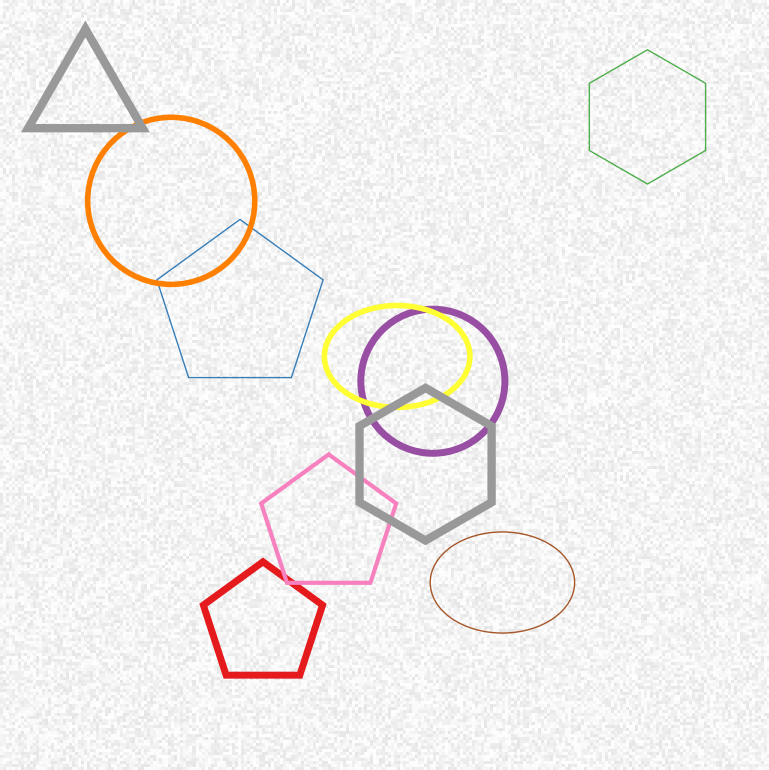[{"shape": "pentagon", "thickness": 2.5, "radius": 0.41, "center": [0.342, 0.189]}, {"shape": "pentagon", "thickness": 0.5, "radius": 0.57, "center": [0.312, 0.601]}, {"shape": "hexagon", "thickness": 0.5, "radius": 0.44, "center": [0.841, 0.848]}, {"shape": "circle", "thickness": 2.5, "radius": 0.47, "center": [0.562, 0.505]}, {"shape": "circle", "thickness": 2, "radius": 0.54, "center": [0.222, 0.739]}, {"shape": "oval", "thickness": 2, "radius": 0.47, "center": [0.516, 0.537]}, {"shape": "oval", "thickness": 0.5, "radius": 0.47, "center": [0.652, 0.243]}, {"shape": "pentagon", "thickness": 1.5, "radius": 0.46, "center": [0.427, 0.318]}, {"shape": "hexagon", "thickness": 3, "radius": 0.5, "center": [0.553, 0.397]}, {"shape": "triangle", "thickness": 3, "radius": 0.43, "center": [0.111, 0.876]}]